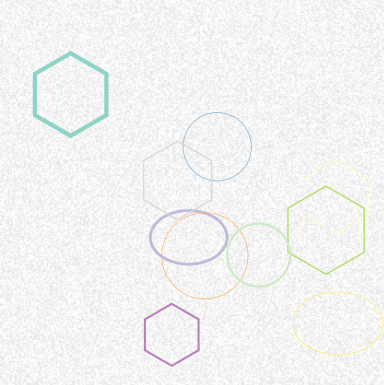[{"shape": "hexagon", "thickness": 3, "radius": 0.54, "center": [0.184, 0.755]}, {"shape": "hexagon", "thickness": 0.5, "radius": 0.48, "center": [0.872, 0.488]}, {"shape": "oval", "thickness": 2, "radius": 0.5, "center": [0.49, 0.383]}, {"shape": "circle", "thickness": 0.5, "radius": 0.44, "center": [0.564, 0.619]}, {"shape": "circle", "thickness": 0.5, "radius": 0.56, "center": [0.532, 0.336]}, {"shape": "hexagon", "thickness": 1, "radius": 0.57, "center": [0.847, 0.402]}, {"shape": "hexagon", "thickness": 1, "radius": 0.51, "center": [0.461, 0.532]}, {"shape": "hexagon", "thickness": 1.5, "radius": 0.4, "center": [0.446, 0.13]}, {"shape": "circle", "thickness": 1.5, "radius": 0.41, "center": [0.672, 0.337]}, {"shape": "oval", "thickness": 0.5, "radius": 0.58, "center": [0.878, 0.16]}]